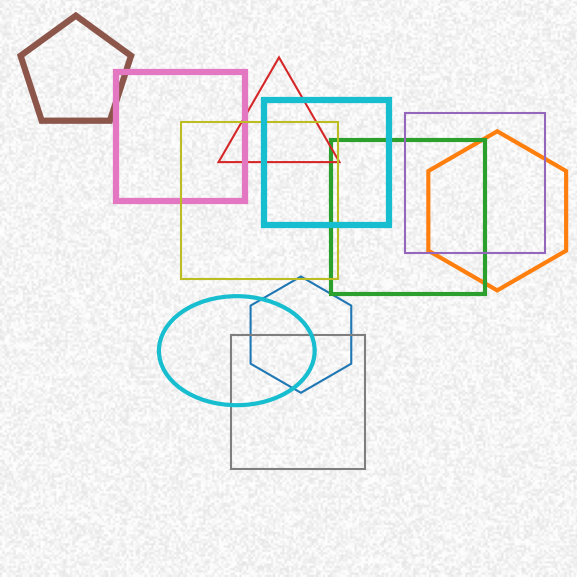[{"shape": "hexagon", "thickness": 1, "radius": 0.5, "center": [0.521, 0.42]}, {"shape": "hexagon", "thickness": 2, "radius": 0.69, "center": [0.861, 0.634]}, {"shape": "square", "thickness": 2, "radius": 0.67, "center": [0.707, 0.624]}, {"shape": "triangle", "thickness": 1, "radius": 0.6, "center": [0.483, 0.779]}, {"shape": "square", "thickness": 1, "radius": 0.61, "center": [0.823, 0.682]}, {"shape": "pentagon", "thickness": 3, "radius": 0.5, "center": [0.131, 0.871]}, {"shape": "square", "thickness": 3, "radius": 0.56, "center": [0.312, 0.763]}, {"shape": "square", "thickness": 1, "radius": 0.58, "center": [0.516, 0.303]}, {"shape": "square", "thickness": 1, "radius": 0.68, "center": [0.45, 0.652]}, {"shape": "square", "thickness": 3, "radius": 0.54, "center": [0.566, 0.718]}, {"shape": "oval", "thickness": 2, "radius": 0.67, "center": [0.41, 0.392]}]